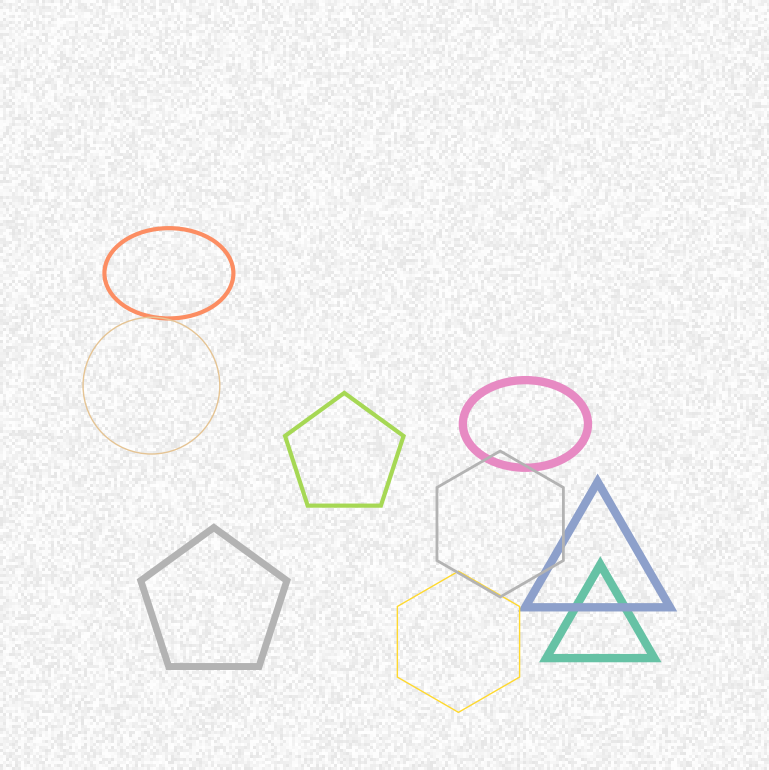[{"shape": "triangle", "thickness": 3, "radius": 0.4, "center": [0.78, 0.186]}, {"shape": "oval", "thickness": 1.5, "radius": 0.42, "center": [0.219, 0.645]}, {"shape": "triangle", "thickness": 3, "radius": 0.54, "center": [0.776, 0.266]}, {"shape": "oval", "thickness": 3, "radius": 0.41, "center": [0.682, 0.449]}, {"shape": "pentagon", "thickness": 1.5, "radius": 0.4, "center": [0.447, 0.409]}, {"shape": "hexagon", "thickness": 0.5, "radius": 0.46, "center": [0.595, 0.167]}, {"shape": "circle", "thickness": 0.5, "radius": 0.44, "center": [0.197, 0.499]}, {"shape": "hexagon", "thickness": 1, "radius": 0.47, "center": [0.65, 0.319]}, {"shape": "pentagon", "thickness": 2.5, "radius": 0.5, "center": [0.278, 0.215]}]